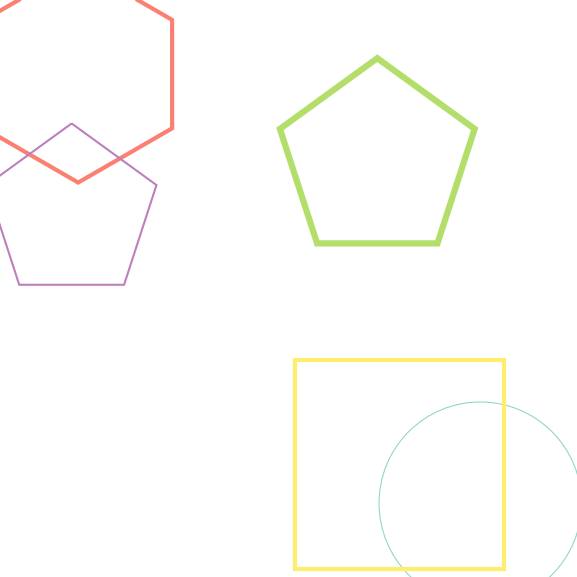[{"shape": "circle", "thickness": 0.5, "radius": 0.88, "center": [0.832, 0.128]}, {"shape": "hexagon", "thickness": 2, "radius": 0.94, "center": [0.135, 0.871]}, {"shape": "pentagon", "thickness": 3, "radius": 0.89, "center": [0.653, 0.721]}, {"shape": "pentagon", "thickness": 1, "radius": 0.77, "center": [0.124, 0.631]}, {"shape": "square", "thickness": 2, "radius": 0.9, "center": [0.691, 0.195]}]